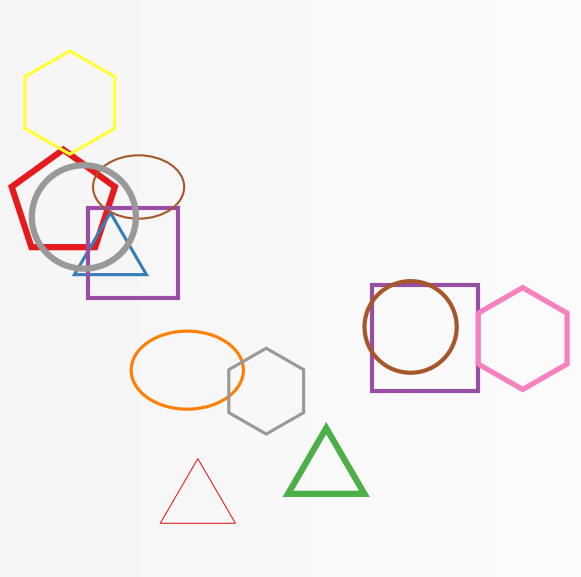[{"shape": "pentagon", "thickness": 3, "radius": 0.47, "center": [0.109, 0.647]}, {"shape": "triangle", "thickness": 0.5, "radius": 0.37, "center": [0.34, 0.13]}, {"shape": "triangle", "thickness": 1.5, "radius": 0.36, "center": [0.19, 0.559]}, {"shape": "triangle", "thickness": 3, "radius": 0.38, "center": [0.561, 0.182]}, {"shape": "square", "thickness": 2, "radius": 0.39, "center": [0.229, 0.561]}, {"shape": "square", "thickness": 2, "radius": 0.46, "center": [0.731, 0.413]}, {"shape": "oval", "thickness": 1.5, "radius": 0.48, "center": [0.322, 0.358]}, {"shape": "hexagon", "thickness": 1.5, "radius": 0.45, "center": [0.12, 0.822]}, {"shape": "oval", "thickness": 1, "radius": 0.39, "center": [0.238, 0.675]}, {"shape": "circle", "thickness": 2, "radius": 0.4, "center": [0.706, 0.433]}, {"shape": "hexagon", "thickness": 2.5, "radius": 0.44, "center": [0.899, 0.413]}, {"shape": "hexagon", "thickness": 1.5, "radius": 0.37, "center": [0.458, 0.322]}, {"shape": "circle", "thickness": 3, "radius": 0.45, "center": [0.144, 0.623]}]